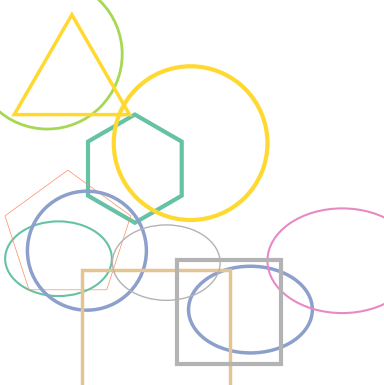[{"shape": "hexagon", "thickness": 3, "radius": 0.7, "center": [0.35, 0.562]}, {"shape": "oval", "thickness": 1.5, "radius": 0.69, "center": [0.152, 0.328]}, {"shape": "pentagon", "thickness": 0.5, "radius": 0.86, "center": [0.176, 0.386]}, {"shape": "circle", "thickness": 2.5, "radius": 0.77, "center": [0.226, 0.349]}, {"shape": "oval", "thickness": 2.5, "radius": 0.8, "center": [0.65, 0.196]}, {"shape": "oval", "thickness": 1.5, "radius": 0.97, "center": [0.889, 0.323]}, {"shape": "circle", "thickness": 2, "radius": 0.97, "center": [0.123, 0.859]}, {"shape": "triangle", "thickness": 2.5, "radius": 0.86, "center": [0.187, 0.789]}, {"shape": "circle", "thickness": 3, "radius": 1.0, "center": [0.495, 0.628]}, {"shape": "square", "thickness": 2.5, "radius": 0.96, "center": [0.405, 0.106]}, {"shape": "oval", "thickness": 1, "radius": 0.7, "center": [0.432, 0.318]}, {"shape": "square", "thickness": 3, "radius": 0.68, "center": [0.595, 0.19]}]